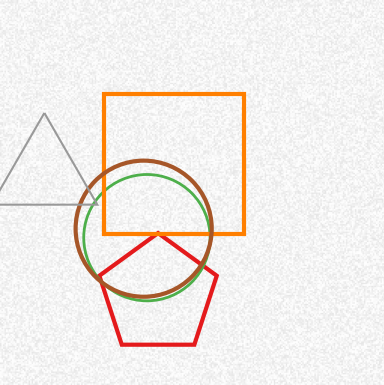[{"shape": "pentagon", "thickness": 3, "radius": 0.8, "center": [0.411, 0.234]}, {"shape": "circle", "thickness": 2, "radius": 0.82, "center": [0.382, 0.383]}, {"shape": "square", "thickness": 3, "radius": 0.91, "center": [0.453, 0.573]}, {"shape": "circle", "thickness": 3, "radius": 0.88, "center": [0.373, 0.406]}, {"shape": "triangle", "thickness": 1.5, "radius": 0.79, "center": [0.115, 0.548]}]